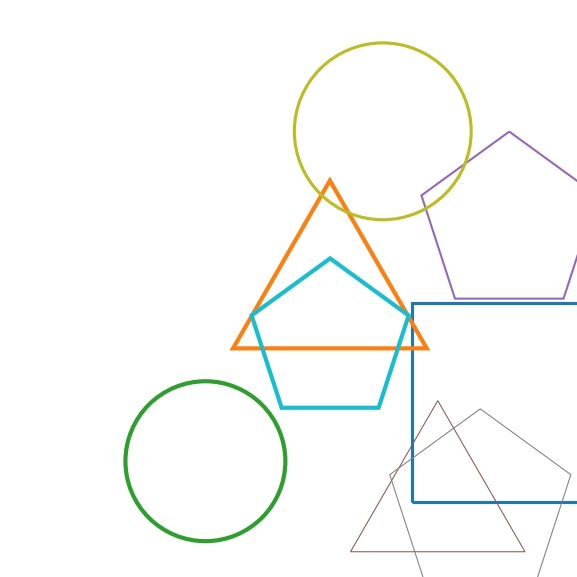[{"shape": "square", "thickness": 1.5, "radius": 0.86, "center": [0.886, 0.302]}, {"shape": "triangle", "thickness": 2, "radius": 0.97, "center": [0.571, 0.493]}, {"shape": "circle", "thickness": 2, "radius": 0.69, "center": [0.356, 0.2]}, {"shape": "pentagon", "thickness": 1, "radius": 0.8, "center": [0.882, 0.611]}, {"shape": "triangle", "thickness": 0.5, "radius": 0.87, "center": [0.758, 0.131]}, {"shape": "pentagon", "thickness": 0.5, "radius": 0.82, "center": [0.832, 0.126]}, {"shape": "circle", "thickness": 1.5, "radius": 0.77, "center": [0.663, 0.772]}, {"shape": "pentagon", "thickness": 2, "radius": 0.71, "center": [0.572, 0.409]}]